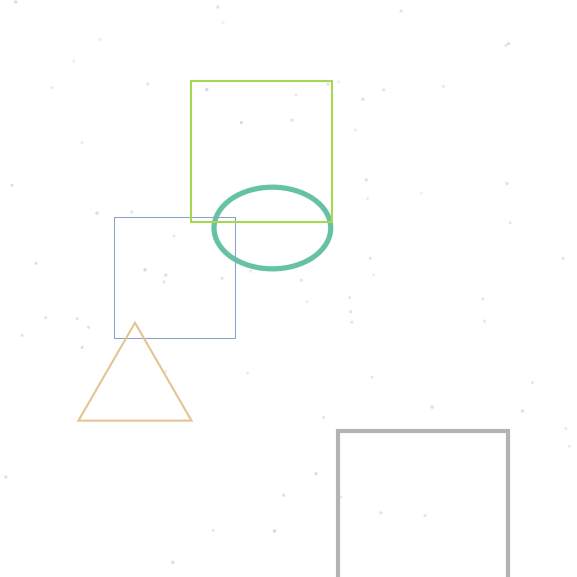[{"shape": "oval", "thickness": 2.5, "radius": 0.51, "center": [0.472, 0.604]}, {"shape": "square", "thickness": 0.5, "radius": 0.52, "center": [0.302, 0.519]}, {"shape": "square", "thickness": 1, "radius": 0.61, "center": [0.453, 0.737]}, {"shape": "triangle", "thickness": 1, "radius": 0.56, "center": [0.234, 0.327]}, {"shape": "square", "thickness": 2, "radius": 0.74, "center": [0.732, 0.106]}]